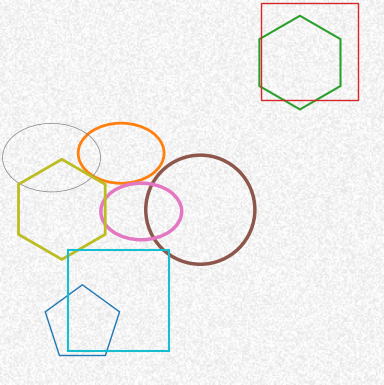[{"shape": "pentagon", "thickness": 1, "radius": 0.51, "center": [0.214, 0.159]}, {"shape": "oval", "thickness": 2, "radius": 0.56, "center": [0.315, 0.602]}, {"shape": "hexagon", "thickness": 1.5, "radius": 0.61, "center": [0.779, 0.837]}, {"shape": "square", "thickness": 1, "radius": 0.63, "center": [0.804, 0.865]}, {"shape": "circle", "thickness": 2.5, "radius": 0.71, "center": [0.52, 0.455]}, {"shape": "oval", "thickness": 2.5, "radius": 0.52, "center": [0.367, 0.451]}, {"shape": "oval", "thickness": 0.5, "radius": 0.64, "center": [0.134, 0.591]}, {"shape": "hexagon", "thickness": 2, "radius": 0.65, "center": [0.161, 0.456]}, {"shape": "square", "thickness": 1.5, "radius": 0.66, "center": [0.308, 0.219]}]